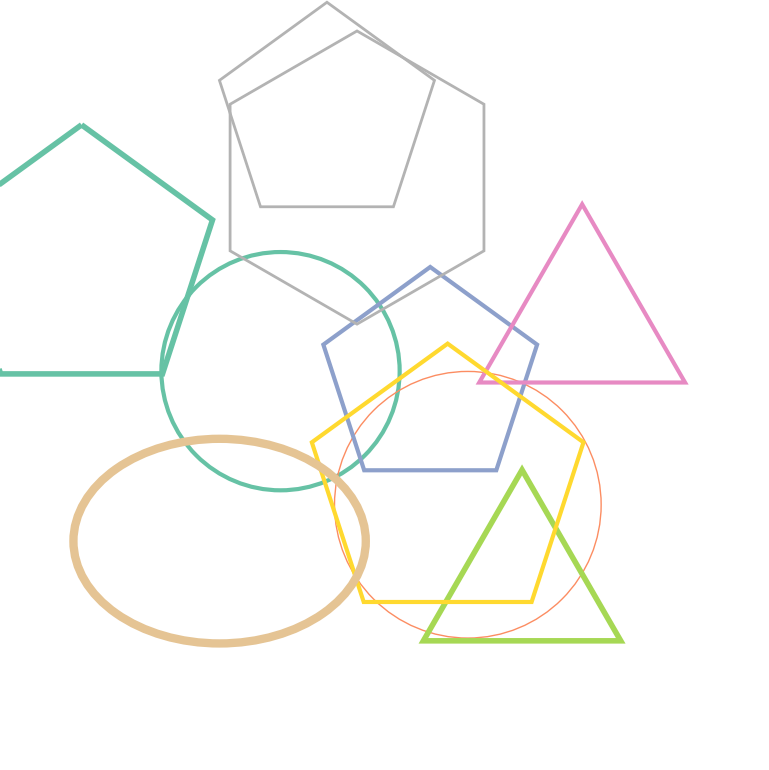[{"shape": "circle", "thickness": 1.5, "radius": 0.77, "center": [0.364, 0.518]}, {"shape": "pentagon", "thickness": 2, "radius": 0.89, "center": [0.106, 0.659]}, {"shape": "circle", "thickness": 0.5, "radius": 0.87, "center": [0.608, 0.344]}, {"shape": "pentagon", "thickness": 1.5, "radius": 0.73, "center": [0.559, 0.507]}, {"shape": "triangle", "thickness": 1.5, "radius": 0.77, "center": [0.756, 0.58]}, {"shape": "triangle", "thickness": 2, "radius": 0.74, "center": [0.678, 0.242]}, {"shape": "pentagon", "thickness": 1.5, "radius": 0.93, "center": [0.581, 0.368]}, {"shape": "oval", "thickness": 3, "radius": 0.95, "center": [0.285, 0.297]}, {"shape": "hexagon", "thickness": 1, "radius": 0.95, "center": [0.464, 0.769]}, {"shape": "pentagon", "thickness": 1, "radius": 0.73, "center": [0.425, 0.85]}]